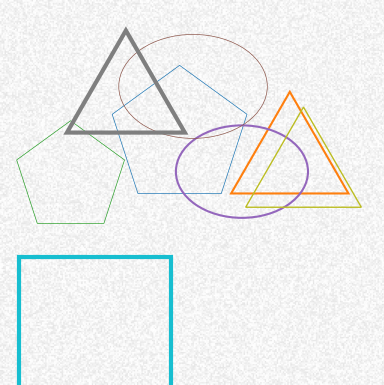[{"shape": "pentagon", "thickness": 0.5, "radius": 0.92, "center": [0.466, 0.646]}, {"shape": "triangle", "thickness": 1.5, "radius": 0.88, "center": [0.753, 0.585]}, {"shape": "pentagon", "thickness": 0.5, "radius": 0.74, "center": [0.183, 0.539]}, {"shape": "oval", "thickness": 1.5, "radius": 0.86, "center": [0.628, 0.554]}, {"shape": "oval", "thickness": 0.5, "radius": 0.96, "center": [0.501, 0.776]}, {"shape": "triangle", "thickness": 3, "radius": 0.88, "center": [0.327, 0.744]}, {"shape": "triangle", "thickness": 1, "radius": 0.87, "center": [0.788, 0.548]}, {"shape": "square", "thickness": 3, "radius": 0.98, "center": [0.246, 0.136]}]